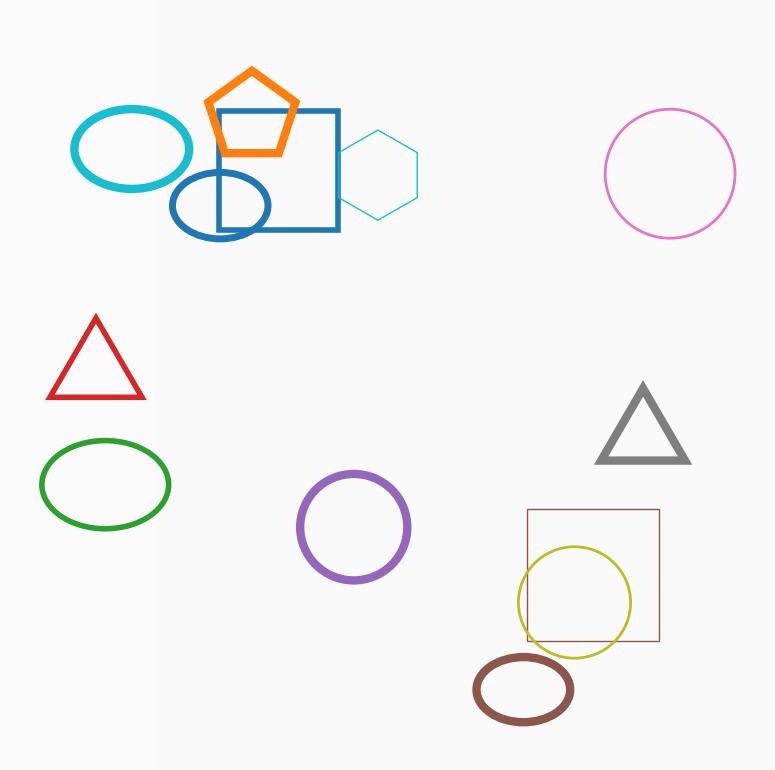[{"shape": "oval", "thickness": 2.5, "radius": 0.31, "center": [0.284, 0.733]}, {"shape": "square", "thickness": 2, "radius": 0.38, "center": [0.359, 0.779]}, {"shape": "pentagon", "thickness": 3, "radius": 0.3, "center": [0.325, 0.849]}, {"shape": "oval", "thickness": 2, "radius": 0.41, "center": [0.136, 0.371]}, {"shape": "triangle", "thickness": 2, "radius": 0.34, "center": [0.124, 0.518]}, {"shape": "circle", "thickness": 3, "radius": 0.35, "center": [0.456, 0.315]}, {"shape": "square", "thickness": 0.5, "radius": 0.43, "center": [0.765, 0.253]}, {"shape": "oval", "thickness": 3, "radius": 0.3, "center": [0.675, 0.104]}, {"shape": "circle", "thickness": 1, "radius": 0.42, "center": [0.865, 0.774]}, {"shape": "triangle", "thickness": 3, "radius": 0.31, "center": [0.83, 0.433]}, {"shape": "circle", "thickness": 1, "radius": 0.36, "center": [0.741, 0.218]}, {"shape": "oval", "thickness": 3, "radius": 0.37, "center": [0.17, 0.806]}, {"shape": "hexagon", "thickness": 0.5, "radius": 0.29, "center": [0.488, 0.773]}]